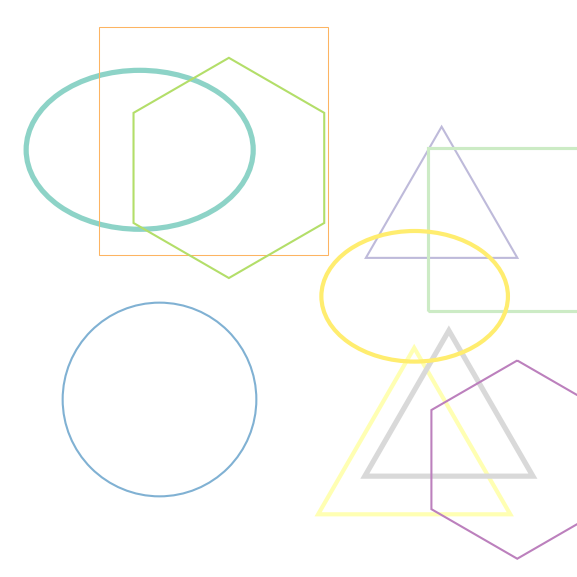[{"shape": "oval", "thickness": 2.5, "radius": 0.98, "center": [0.242, 0.74]}, {"shape": "triangle", "thickness": 2, "radius": 0.96, "center": [0.717, 0.205]}, {"shape": "triangle", "thickness": 1, "radius": 0.76, "center": [0.765, 0.628]}, {"shape": "circle", "thickness": 1, "radius": 0.84, "center": [0.276, 0.307]}, {"shape": "square", "thickness": 0.5, "radius": 0.99, "center": [0.369, 0.755]}, {"shape": "hexagon", "thickness": 1, "radius": 0.95, "center": [0.396, 0.708]}, {"shape": "triangle", "thickness": 2.5, "radius": 0.84, "center": [0.777, 0.259]}, {"shape": "hexagon", "thickness": 1, "radius": 0.86, "center": [0.896, 0.203]}, {"shape": "square", "thickness": 1.5, "radius": 0.71, "center": [0.882, 0.601]}, {"shape": "oval", "thickness": 2, "radius": 0.81, "center": [0.718, 0.486]}]